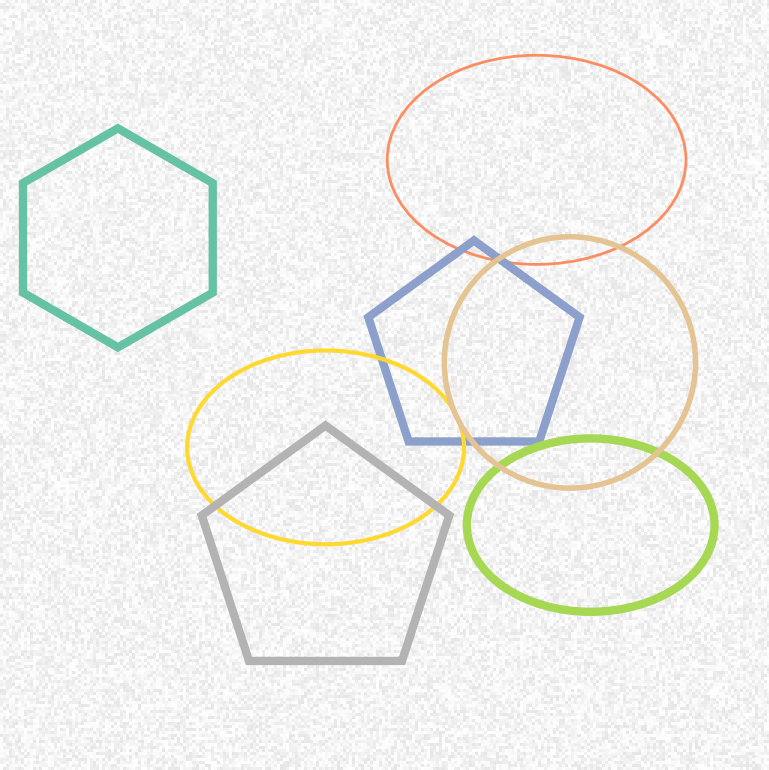[{"shape": "hexagon", "thickness": 3, "radius": 0.71, "center": [0.153, 0.691]}, {"shape": "oval", "thickness": 1, "radius": 0.97, "center": [0.697, 0.792]}, {"shape": "pentagon", "thickness": 3, "radius": 0.72, "center": [0.616, 0.543]}, {"shape": "oval", "thickness": 3, "radius": 0.8, "center": [0.767, 0.318]}, {"shape": "oval", "thickness": 1.5, "radius": 0.9, "center": [0.423, 0.419]}, {"shape": "circle", "thickness": 2, "radius": 0.82, "center": [0.74, 0.529]}, {"shape": "pentagon", "thickness": 3, "radius": 0.85, "center": [0.423, 0.278]}]